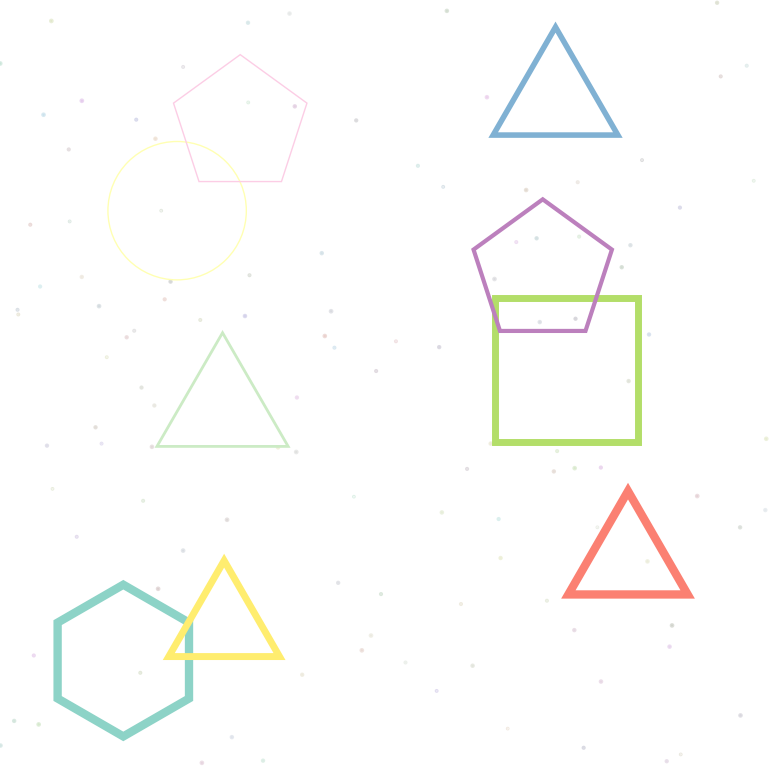[{"shape": "hexagon", "thickness": 3, "radius": 0.49, "center": [0.16, 0.142]}, {"shape": "circle", "thickness": 0.5, "radius": 0.45, "center": [0.23, 0.726]}, {"shape": "triangle", "thickness": 3, "radius": 0.45, "center": [0.816, 0.273]}, {"shape": "triangle", "thickness": 2, "radius": 0.47, "center": [0.721, 0.871]}, {"shape": "square", "thickness": 2.5, "radius": 0.47, "center": [0.736, 0.52]}, {"shape": "pentagon", "thickness": 0.5, "radius": 0.46, "center": [0.312, 0.838]}, {"shape": "pentagon", "thickness": 1.5, "radius": 0.47, "center": [0.705, 0.647]}, {"shape": "triangle", "thickness": 1, "radius": 0.49, "center": [0.289, 0.469]}, {"shape": "triangle", "thickness": 2.5, "radius": 0.42, "center": [0.291, 0.189]}]